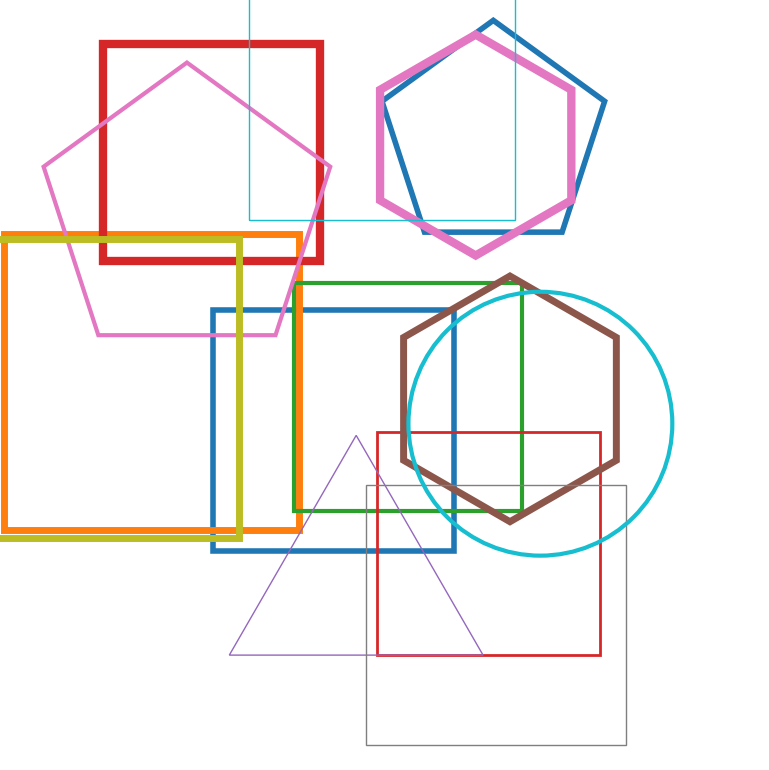[{"shape": "square", "thickness": 2, "radius": 0.78, "center": [0.433, 0.441]}, {"shape": "pentagon", "thickness": 2, "radius": 0.76, "center": [0.641, 0.822]}, {"shape": "square", "thickness": 2.5, "radius": 0.96, "center": [0.197, 0.504]}, {"shape": "square", "thickness": 1.5, "radius": 0.74, "center": [0.53, 0.485]}, {"shape": "square", "thickness": 1, "radius": 0.72, "center": [0.635, 0.294]}, {"shape": "square", "thickness": 3, "radius": 0.7, "center": [0.275, 0.802]}, {"shape": "triangle", "thickness": 0.5, "radius": 0.95, "center": [0.463, 0.244]}, {"shape": "hexagon", "thickness": 2.5, "radius": 0.8, "center": [0.662, 0.482]}, {"shape": "hexagon", "thickness": 3, "radius": 0.72, "center": [0.618, 0.812]}, {"shape": "pentagon", "thickness": 1.5, "radius": 0.98, "center": [0.243, 0.723]}, {"shape": "square", "thickness": 0.5, "radius": 0.84, "center": [0.644, 0.201]}, {"shape": "square", "thickness": 2.5, "radius": 0.97, "center": [0.116, 0.496]}, {"shape": "square", "thickness": 0.5, "radius": 0.86, "center": [0.496, 0.888]}, {"shape": "circle", "thickness": 1.5, "radius": 0.86, "center": [0.702, 0.45]}]